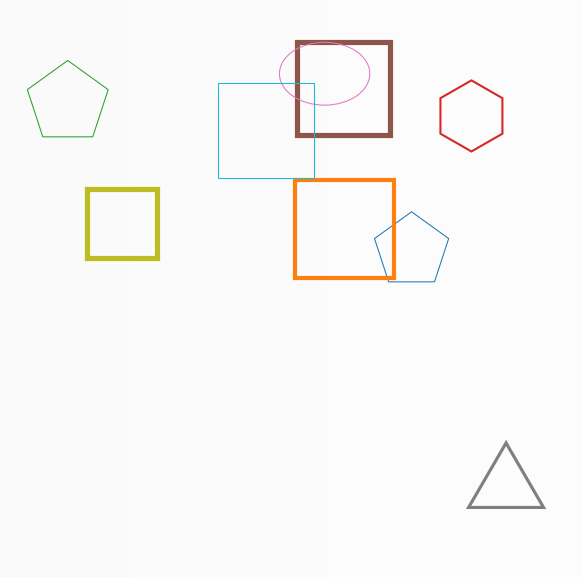[{"shape": "pentagon", "thickness": 0.5, "radius": 0.34, "center": [0.708, 0.565]}, {"shape": "square", "thickness": 2, "radius": 0.43, "center": [0.593, 0.603]}, {"shape": "pentagon", "thickness": 0.5, "radius": 0.37, "center": [0.117, 0.821]}, {"shape": "hexagon", "thickness": 1, "radius": 0.31, "center": [0.811, 0.798]}, {"shape": "square", "thickness": 2.5, "radius": 0.4, "center": [0.591, 0.845]}, {"shape": "oval", "thickness": 0.5, "radius": 0.39, "center": [0.558, 0.871]}, {"shape": "triangle", "thickness": 1.5, "radius": 0.37, "center": [0.871, 0.158]}, {"shape": "square", "thickness": 2.5, "radius": 0.3, "center": [0.21, 0.612]}, {"shape": "square", "thickness": 0.5, "radius": 0.41, "center": [0.457, 0.773]}]